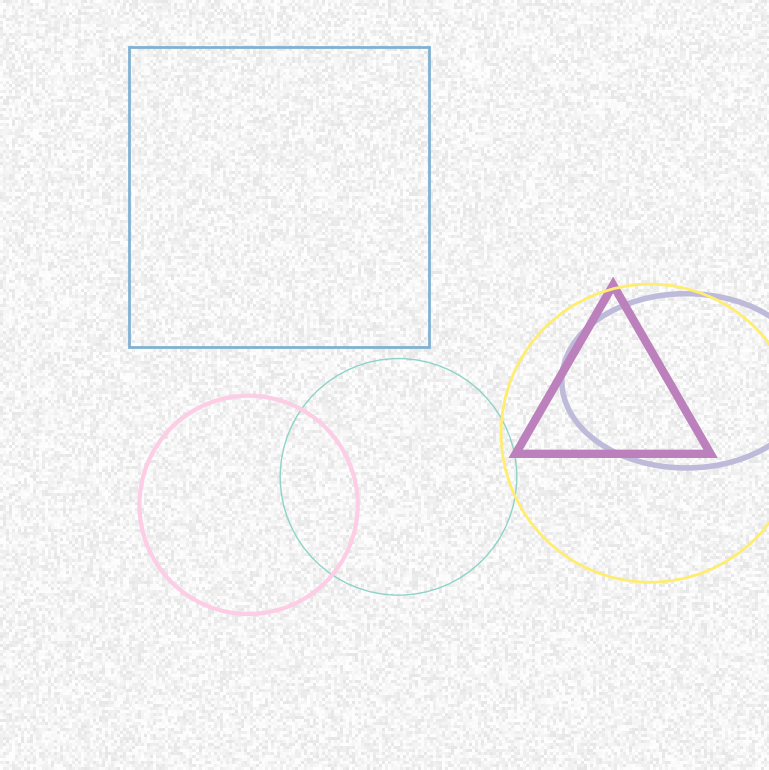[{"shape": "circle", "thickness": 0.5, "radius": 0.77, "center": [0.518, 0.381]}, {"shape": "oval", "thickness": 2, "radius": 0.81, "center": [0.891, 0.505]}, {"shape": "square", "thickness": 1, "radius": 0.98, "center": [0.362, 0.744]}, {"shape": "circle", "thickness": 1.5, "radius": 0.71, "center": [0.323, 0.344]}, {"shape": "triangle", "thickness": 3, "radius": 0.73, "center": [0.796, 0.484]}, {"shape": "circle", "thickness": 1, "radius": 0.97, "center": [0.844, 0.437]}]